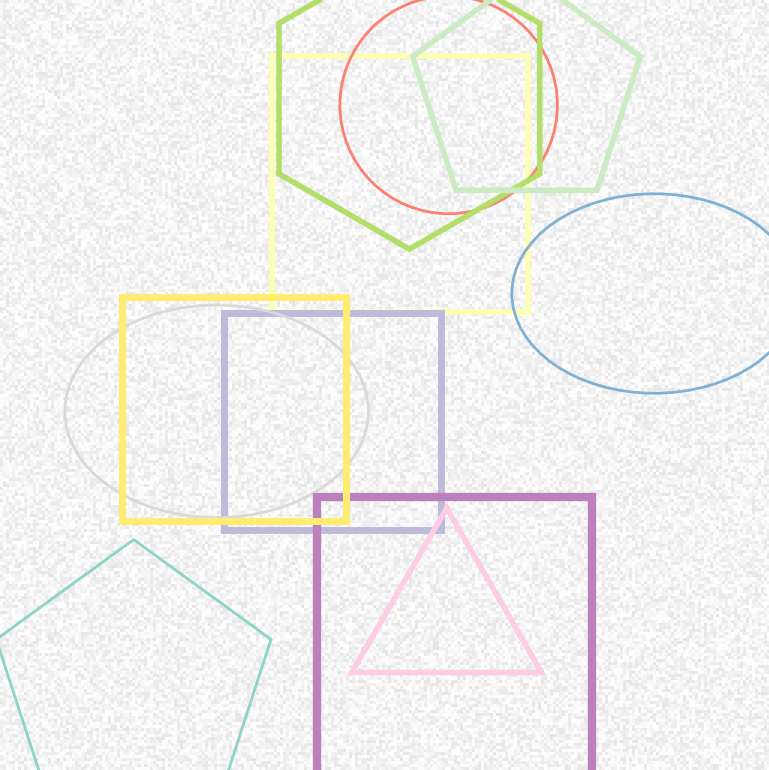[{"shape": "pentagon", "thickness": 1, "radius": 0.94, "center": [0.174, 0.112]}, {"shape": "square", "thickness": 2, "radius": 0.83, "center": [0.519, 0.761]}, {"shape": "square", "thickness": 2.5, "radius": 0.7, "center": [0.432, 0.453]}, {"shape": "circle", "thickness": 1, "radius": 0.71, "center": [0.583, 0.864]}, {"shape": "oval", "thickness": 1, "radius": 0.93, "center": [0.85, 0.619]}, {"shape": "hexagon", "thickness": 2, "radius": 0.98, "center": [0.532, 0.872]}, {"shape": "triangle", "thickness": 2, "radius": 0.71, "center": [0.58, 0.198]}, {"shape": "oval", "thickness": 1, "radius": 0.99, "center": [0.281, 0.466]}, {"shape": "square", "thickness": 3, "radius": 0.89, "center": [0.59, 0.176]}, {"shape": "pentagon", "thickness": 2, "radius": 0.78, "center": [0.684, 0.879]}, {"shape": "square", "thickness": 2.5, "radius": 0.73, "center": [0.304, 0.469]}]